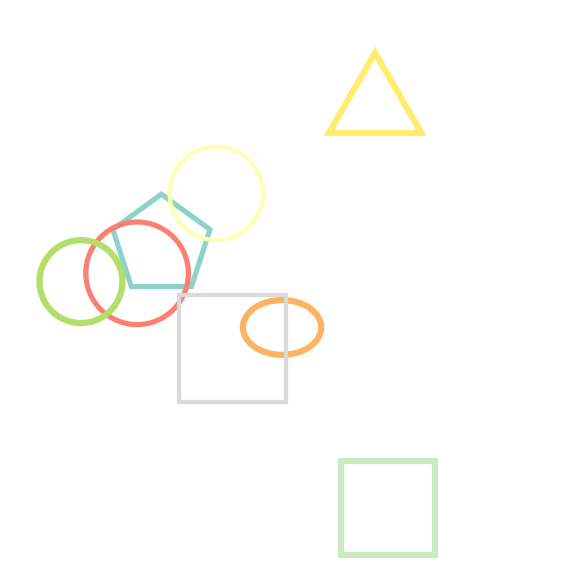[{"shape": "pentagon", "thickness": 2.5, "radius": 0.44, "center": [0.279, 0.574]}, {"shape": "circle", "thickness": 2, "radius": 0.4, "center": [0.375, 0.664]}, {"shape": "circle", "thickness": 2.5, "radius": 0.44, "center": [0.237, 0.526]}, {"shape": "oval", "thickness": 3, "radius": 0.34, "center": [0.488, 0.432]}, {"shape": "circle", "thickness": 3, "radius": 0.36, "center": [0.14, 0.512]}, {"shape": "square", "thickness": 2, "radius": 0.46, "center": [0.402, 0.396]}, {"shape": "square", "thickness": 3, "radius": 0.41, "center": [0.671, 0.119]}, {"shape": "triangle", "thickness": 3, "radius": 0.46, "center": [0.65, 0.815]}]